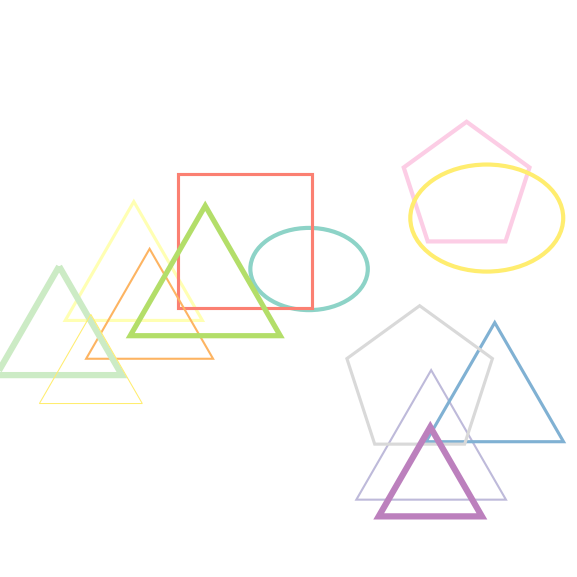[{"shape": "oval", "thickness": 2, "radius": 0.51, "center": [0.535, 0.533]}, {"shape": "triangle", "thickness": 1.5, "radius": 0.69, "center": [0.232, 0.513]}, {"shape": "triangle", "thickness": 1, "radius": 0.75, "center": [0.747, 0.209]}, {"shape": "square", "thickness": 1.5, "radius": 0.58, "center": [0.424, 0.583]}, {"shape": "triangle", "thickness": 1.5, "radius": 0.69, "center": [0.857, 0.303]}, {"shape": "triangle", "thickness": 1, "radius": 0.63, "center": [0.259, 0.441]}, {"shape": "triangle", "thickness": 2.5, "radius": 0.75, "center": [0.355, 0.493]}, {"shape": "pentagon", "thickness": 2, "radius": 0.57, "center": [0.808, 0.674]}, {"shape": "pentagon", "thickness": 1.5, "radius": 0.66, "center": [0.727, 0.337]}, {"shape": "triangle", "thickness": 3, "radius": 0.52, "center": [0.745, 0.157]}, {"shape": "triangle", "thickness": 3, "radius": 0.63, "center": [0.102, 0.412]}, {"shape": "triangle", "thickness": 0.5, "radius": 0.51, "center": [0.157, 0.352]}, {"shape": "oval", "thickness": 2, "radius": 0.66, "center": [0.843, 0.622]}]